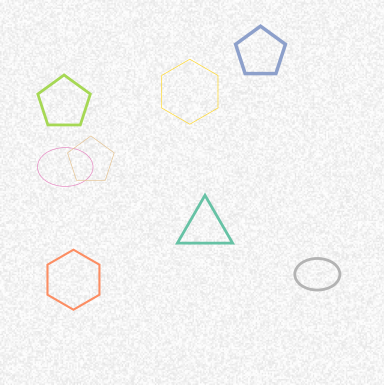[{"shape": "triangle", "thickness": 2, "radius": 0.41, "center": [0.532, 0.41]}, {"shape": "hexagon", "thickness": 1.5, "radius": 0.39, "center": [0.191, 0.273]}, {"shape": "pentagon", "thickness": 2.5, "radius": 0.34, "center": [0.677, 0.864]}, {"shape": "oval", "thickness": 0.5, "radius": 0.36, "center": [0.169, 0.566]}, {"shape": "pentagon", "thickness": 2, "radius": 0.36, "center": [0.166, 0.734]}, {"shape": "hexagon", "thickness": 0.5, "radius": 0.42, "center": [0.493, 0.762]}, {"shape": "pentagon", "thickness": 0.5, "radius": 0.32, "center": [0.236, 0.583]}, {"shape": "oval", "thickness": 2, "radius": 0.29, "center": [0.824, 0.288]}]